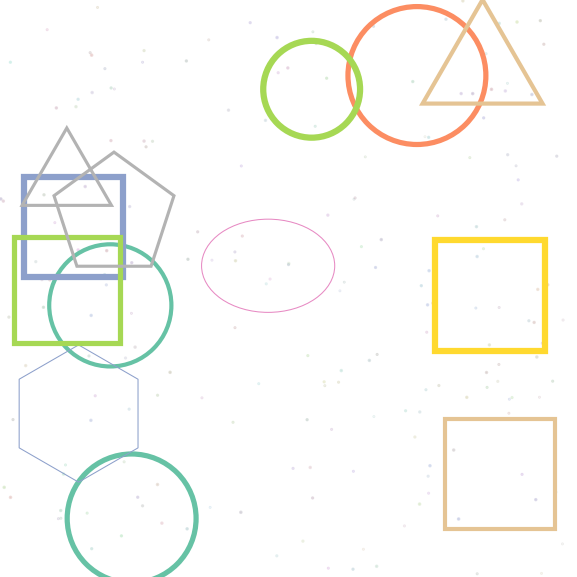[{"shape": "circle", "thickness": 2.5, "radius": 0.56, "center": [0.228, 0.101]}, {"shape": "circle", "thickness": 2, "radius": 0.53, "center": [0.191, 0.47]}, {"shape": "circle", "thickness": 2.5, "radius": 0.6, "center": [0.722, 0.868]}, {"shape": "hexagon", "thickness": 0.5, "radius": 0.59, "center": [0.136, 0.283]}, {"shape": "square", "thickness": 3, "radius": 0.43, "center": [0.127, 0.606]}, {"shape": "oval", "thickness": 0.5, "radius": 0.58, "center": [0.464, 0.539]}, {"shape": "square", "thickness": 2.5, "radius": 0.46, "center": [0.116, 0.497]}, {"shape": "circle", "thickness": 3, "radius": 0.42, "center": [0.54, 0.845]}, {"shape": "square", "thickness": 3, "radius": 0.48, "center": [0.849, 0.488]}, {"shape": "triangle", "thickness": 2, "radius": 0.6, "center": [0.836, 0.88]}, {"shape": "square", "thickness": 2, "radius": 0.47, "center": [0.866, 0.178]}, {"shape": "pentagon", "thickness": 1.5, "radius": 0.55, "center": [0.197, 0.626]}, {"shape": "triangle", "thickness": 1.5, "radius": 0.45, "center": [0.116, 0.688]}]